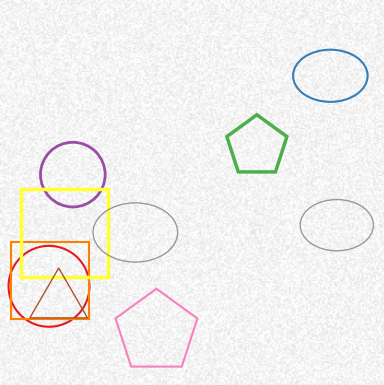[{"shape": "circle", "thickness": 1.5, "radius": 0.53, "center": [0.127, 0.256]}, {"shape": "oval", "thickness": 1.5, "radius": 0.48, "center": [0.858, 0.803]}, {"shape": "pentagon", "thickness": 2.5, "radius": 0.41, "center": [0.667, 0.62]}, {"shape": "circle", "thickness": 2, "radius": 0.42, "center": [0.189, 0.546]}, {"shape": "square", "thickness": 1.5, "radius": 0.5, "center": [0.129, 0.271]}, {"shape": "square", "thickness": 2.5, "radius": 0.57, "center": [0.167, 0.396]}, {"shape": "triangle", "thickness": 1, "radius": 0.43, "center": [0.152, 0.218]}, {"shape": "pentagon", "thickness": 1.5, "radius": 0.56, "center": [0.406, 0.138]}, {"shape": "oval", "thickness": 1, "radius": 0.55, "center": [0.352, 0.396]}, {"shape": "oval", "thickness": 1, "radius": 0.48, "center": [0.875, 0.415]}]